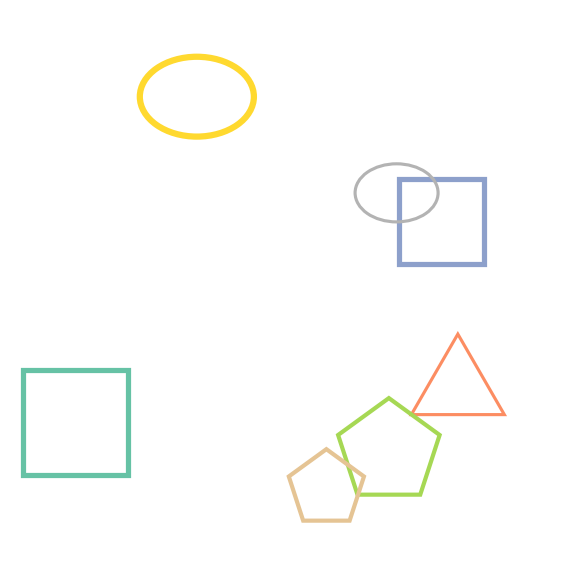[{"shape": "square", "thickness": 2.5, "radius": 0.46, "center": [0.13, 0.268]}, {"shape": "triangle", "thickness": 1.5, "radius": 0.46, "center": [0.793, 0.328]}, {"shape": "square", "thickness": 2.5, "radius": 0.37, "center": [0.764, 0.616]}, {"shape": "pentagon", "thickness": 2, "radius": 0.46, "center": [0.673, 0.217]}, {"shape": "oval", "thickness": 3, "radius": 0.49, "center": [0.341, 0.832]}, {"shape": "pentagon", "thickness": 2, "radius": 0.34, "center": [0.565, 0.153]}, {"shape": "oval", "thickness": 1.5, "radius": 0.36, "center": [0.687, 0.665]}]